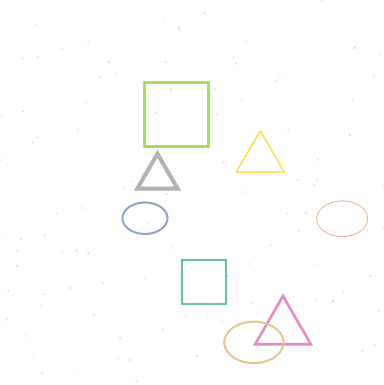[{"shape": "square", "thickness": 1.5, "radius": 0.29, "center": [0.53, 0.267]}, {"shape": "oval", "thickness": 0.5, "radius": 0.33, "center": [0.889, 0.432]}, {"shape": "oval", "thickness": 1.5, "radius": 0.29, "center": [0.377, 0.433]}, {"shape": "triangle", "thickness": 2, "radius": 0.42, "center": [0.735, 0.148]}, {"shape": "square", "thickness": 2, "radius": 0.42, "center": [0.457, 0.704]}, {"shape": "triangle", "thickness": 1, "radius": 0.36, "center": [0.676, 0.589]}, {"shape": "oval", "thickness": 1.5, "radius": 0.38, "center": [0.659, 0.111]}, {"shape": "triangle", "thickness": 3, "radius": 0.3, "center": [0.409, 0.54]}]